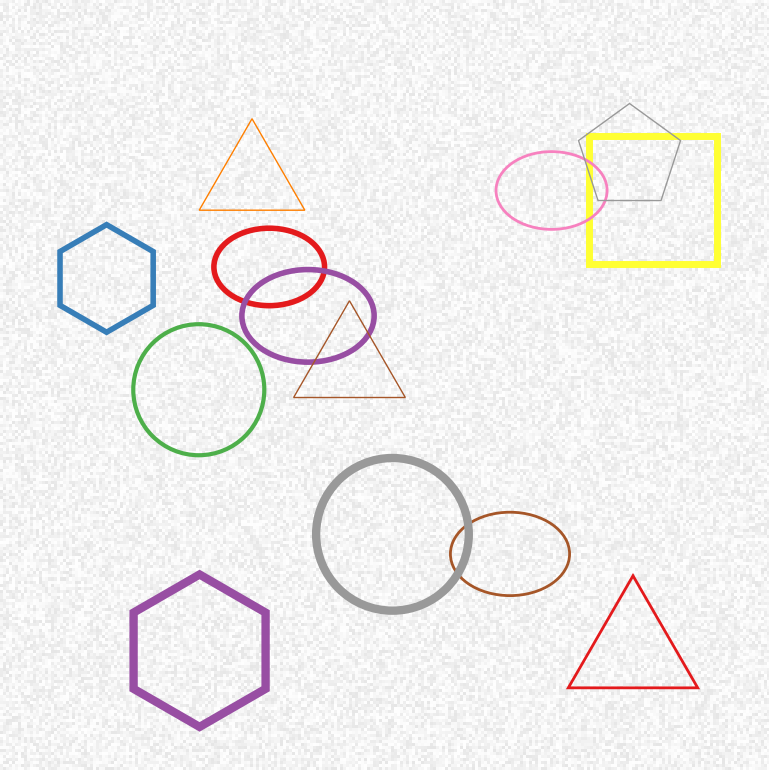[{"shape": "oval", "thickness": 2, "radius": 0.36, "center": [0.35, 0.653]}, {"shape": "triangle", "thickness": 1, "radius": 0.49, "center": [0.822, 0.155]}, {"shape": "hexagon", "thickness": 2, "radius": 0.35, "center": [0.138, 0.638]}, {"shape": "circle", "thickness": 1.5, "radius": 0.43, "center": [0.258, 0.494]}, {"shape": "oval", "thickness": 2, "radius": 0.43, "center": [0.4, 0.59]}, {"shape": "hexagon", "thickness": 3, "radius": 0.49, "center": [0.259, 0.155]}, {"shape": "triangle", "thickness": 0.5, "radius": 0.4, "center": [0.327, 0.767]}, {"shape": "square", "thickness": 2.5, "radius": 0.41, "center": [0.848, 0.741]}, {"shape": "triangle", "thickness": 0.5, "radius": 0.42, "center": [0.454, 0.526]}, {"shape": "oval", "thickness": 1, "radius": 0.39, "center": [0.662, 0.281]}, {"shape": "oval", "thickness": 1, "radius": 0.36, "center": [0.716, 0.753]}, {"shape": "circle", "thickness": 3, "radius": 0.5, "center": [0.51, 0.306]}, {"shape": "pentagon", "thickness": 0.5, "radius": 0.35, "center": [0.818, 0.796]}]